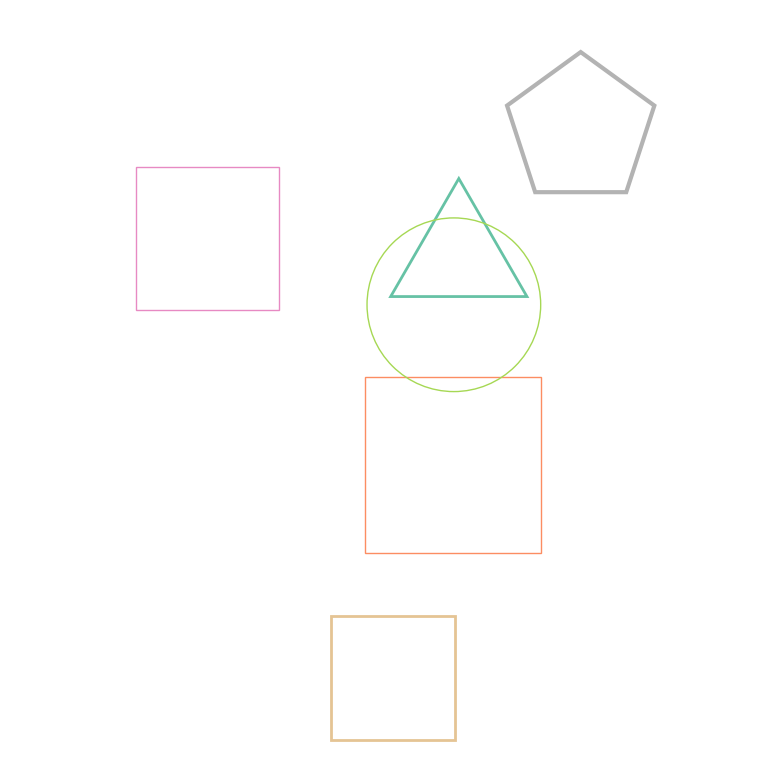[{"shape": "triangle", "thickness": 1, "radius": 0.51, "center": [0.596, 0.666]}, {"shape": "square", "thickness": 0.5, "radius": 0.57, "center": [0.588, 0.396]}, {"shape": "square", "thickness": 0.5, "radius": 0.46, "center": [0.27, 0.69]}, {"shape": "circle", "thickness": 0.5, "radius": 0.56, "center": [0.589, 0.604]}, {"shape": "square", "thickness": 1, "radius": 0.4, "center": [0.51, 0.12]}, {"shape": "pentagon", "thickness": 1.5, "radius": 0.5, "center": [0.754, 0.832]}]